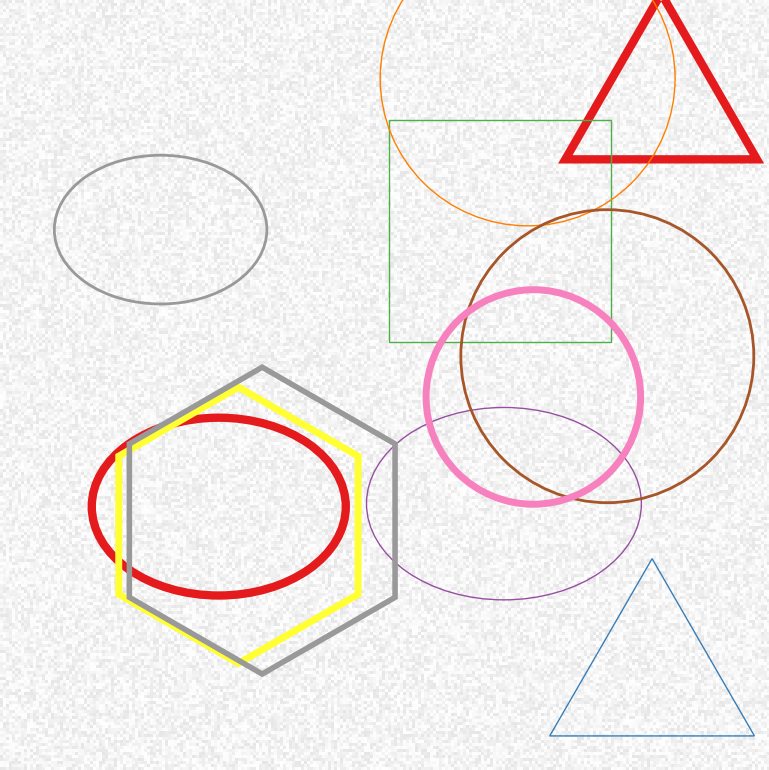[{"shape": "oval", "thickness": 3, "radius": 0.82, "center": [0.284, 0.342]}, {"shape": "triangle", "thickness": 3, "radius": 0.72, "center": [0.859, 0.865]}, {"shape": "triangle", "thickness": 0.5, "radius": 0.77, "center": [0.847, 0.121]}, {"shape": "square", "thickness": 0.5, "radius": 0.72, "center": [0.65, 0.7]}, {"shape": "oval", "thickness": 0.5, "radius": 0.89, "center": [0.654, 0.346]}, {"shape": "circle", "thickness": 0.5, "radius": 0.96, "center": [0.685, 0.898]}, {"shape": "hexagon", "thickness": 2.5, "radius": 0.9, "center": [0.31, 0.318]}, {"shape": "circle", "thickness": 1, "radius": 0.95, "center": [0.789, 0.537]}, {"shape": "circle", "thickness": 2.5, "radius": 0.7, "center": [0.693, 0.484]}, {"shape": "hexagon", "thickness": 2, "radius": 1.0, "center": [0.341, 0.324]}, {"shape": "oval", "thickness": 1, "radius": 0.69, "center": [0.209, 0.702]}]